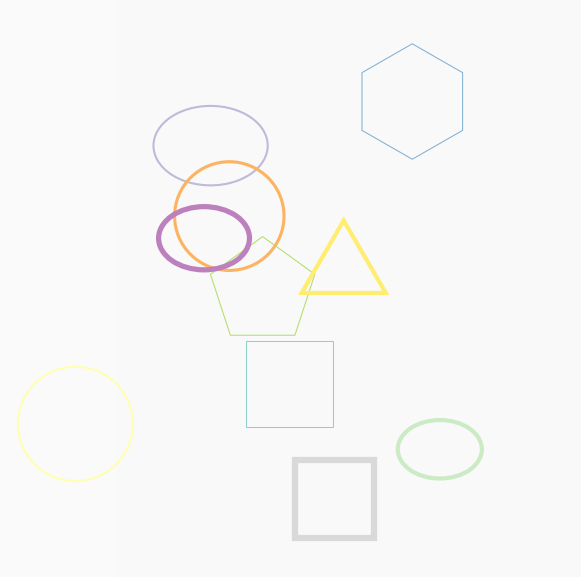[{"shape": "square", "thickness": 0.5, "radius": 0.37, "center": [0.498, 0.334]}, {"shape": "circle", "thickness": 1, "radius": 0.49, "center": [0.13, 0.265]}, {"shape": "oval", "thickness": 1, "radius": 0.49, "center": [0.362, 0.747]}, {"shape": "hexagon", "thickness": 0.5, "radius": 0.5, "center": [0.709, 0.823]}, {"shape": "circle", "thickness": 1.5, "radius": 0.47, "center": [0.394, 0.625]}, {"shape": "pentagon", "thickness": 0.5, "radius": 0.47, "center": [0.452, 0.495]}, {"shape": "square", "thickness": 3, "radius": 0.34, "center": [0.576, 0.135]}, {"shape": "oval", "thickness": 2.5, "radius": 0.39, "center": [0.351, 0.587]}, {"shape": "oval", "thickness": 2, "radius": 0.36, "center": [0.757, 0.221]}, {"shape": "triangle", "thickness": 2, "radius": 0.42, "center": [0.591, 0.534]}]